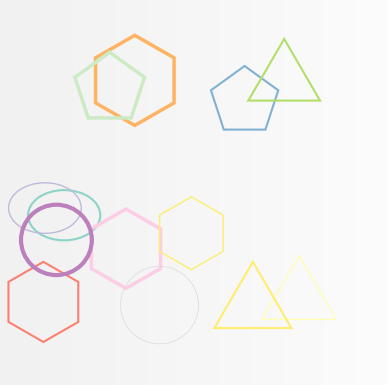[{"shape": "oval", "thickness": 1.5, "radius": 0.47, "center": [0.166, 0.441]}, {"shape": "triangle", "thickness": 1, "radius": 0.55, "center": [0.772, 0.226]}, {"shape": "oval", "thickness": 1, "radius": 0.47, "center": [0.116, 0.46]}, {"shape": "hexagon", "thickness": 1.5, "radius": 0.52, "center": [0.112, 0.216]}, {"shape": "pentagon", "thickness": 1.5, "radius": 0.46, "center": [0.631, 0.737]}, {"shape": "hexagon", "thickness": 2.5, "radius": 0.59, "center": [0.348, 0.791]}, {"shape": "triangle", "thickness": 1.5, "radius": 0.53, "center": [0.733, 0.792]}, {"shape": "hexagon", "thickness": 2.5, "radius": 0.52, "center": [0.325, 0.354]}, {"shape": "circle", "thickness": 0.5, "radius": 0.5, "center": [0.412, 0.207]}, {"shape": "circle", "thickness": 3, "radius": 0.46, "center": [0.146, 0.377]}, {"shape": "pentagon", "thickness": 2.5, "radius": 0.47, "center": [0.283, 0.77]}, {"shape": "triangle", "thickness": 1.5, "radius": 0.57, "center": [0.653, 0.205]}, {"shape": "hexagon", "thickness": 1, "radius": 0.47, "center": [0.494, 0.394]}]